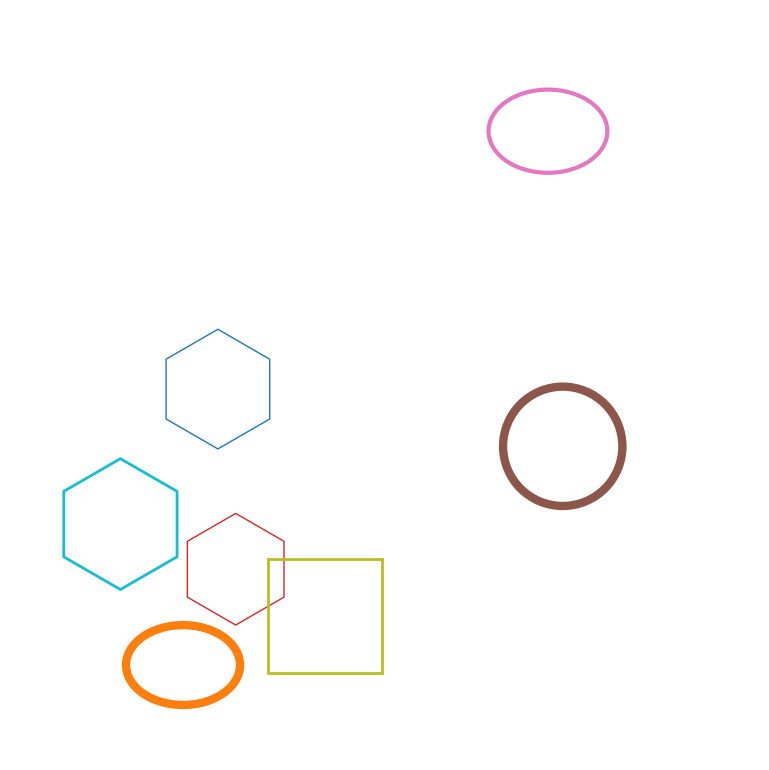[{"shape": "hexagon", "thickness": 0.5, "radius": 0.39, "center": [0.283, 0.495]}, {"shape": "oval", "thickness": 3, "radius": 0.37, "center": [0.238, 0.136]}, {"shape": "hexagon", "thickness": 0.5, "radius": 0.36, "center": [0.306, 0.261]}, {"shape": "circle", "thickness": 3, "radius": 0.39, "center": [0.731, 0.42]}, {"shape": "oval", "thickness": 1.5, "radius": 0.39, "center": [0.712, 0.83]}, {"shape": "square", "thickness": 1, "radius": 0.37, "center": [0.422, 0.2]}, {"shape": "hexagon", "thickness": 1, "radius": 0.42, "center": [0.156, 0.319]}]